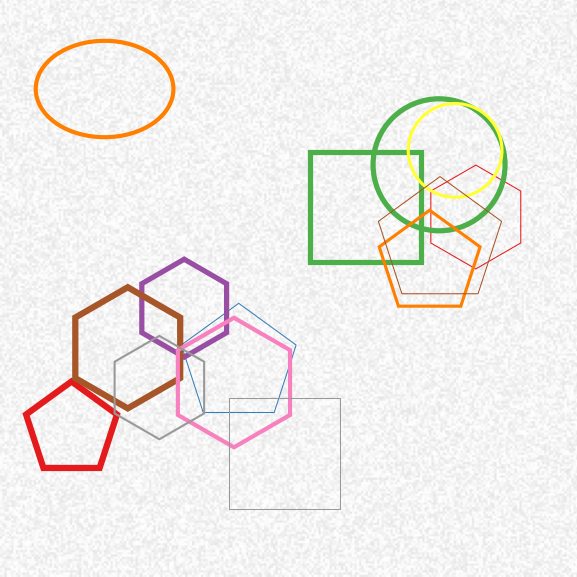[{"shape": "hexagon", "thickness": 0.5, "radius": 0.45, "center": [0.824, 0.623]}, {"shape": "pentagon", "thickness": 3, "radius": 0.41, "center": [0.124, 0.256]}, {"shape": "pentagon", "thickness": 0.5, "radius": 0.52, "center": [0.413, 0.369]}, {"shape": "square", "thickness": 2.5, "radius": 0.48, "center": [0.633, 0.641]}, {"shape": "circle", "thickness": 2.5, "radius": 0.57, "center": [0.76, 0.714]}, {"shape": "hexagon", "thickness": 2.5, "radius": 0.42, "center": [0.319, 0.465]}, {"shape": "pentagon", "thickness": 1.5, "radius": 0.46, "center": [0.744, 0.543]}, {"shape": "oval", "thickness": 2, "radius": 0.6, "center": [0.181, 0.845]}, {"shape": "circle", "thickness": 1.5, "radius": 0.41, "center": [0.788, 0.739]}, {"shape": "pentagon", "thickness": 0.5, "radius": 0.56, "center": [0.762, 0.581]}, {"shape": "hexagon", "thickness": 3, "radius": 0.52, "center": [0.221, 0.397]}, {"shape": "hexagon", "thickness": 2, "radius": 0.56, "center": [0.405, 0.337]}, {"shape": "square", "thickness": 0.5, "radius": 0.48, "center": [0.493, 0.214]}, {"shape": "hexagon", "thickness": 1, "radius": 0.45, "center": [0.276, 0.328]}]